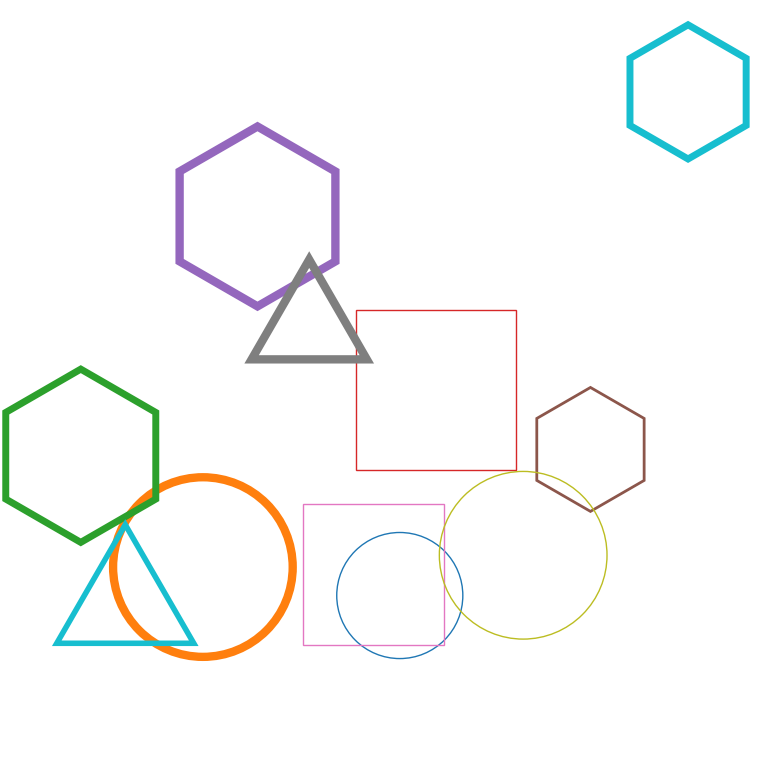[{"shape": "circle", "thickness": 0.5, "radius": 0.41, "center": [0.519, 0.227]}, {"shape": "circle", "thickness": 3, "radius": 0.58, "center": [0.264, 0.264]}, {"shape": "hexagon", "thickness": 2.5, "radius": 0.56, "center": [0.105, 0.408]}, {"shape": "square", "thickness": 0.5, "radius": 0.52, "center": [0.567, 0.493]}, {"shape": "hexagon", "thickness": 3, "radius": 0.58, "center": [0.334, 0.719]}, {"shape": "hexagon", "thickness": 1, "radius": 0.4, "center": [0.767, 0.416]}, {"shape": "square", "thickness": 0.5, "radius": 0.46, "center": [0.485, 0.254]}, {"shape": "triangle", "thickness": 3, "radius": 0.43, "center": [0.402, 0.576]}, {"shape": "circle", "thickness": 0.5, "radius": 0.54, "center": [0.679, 0.279]}, {"shape": "hexagon", "thickness": 2.5, "radius": 0.44, "center": [0.894, 0.881]}, {"shape": "triangle", "thickness": 2, "radius": 0.51, "center": [0.163, 0.216]}]